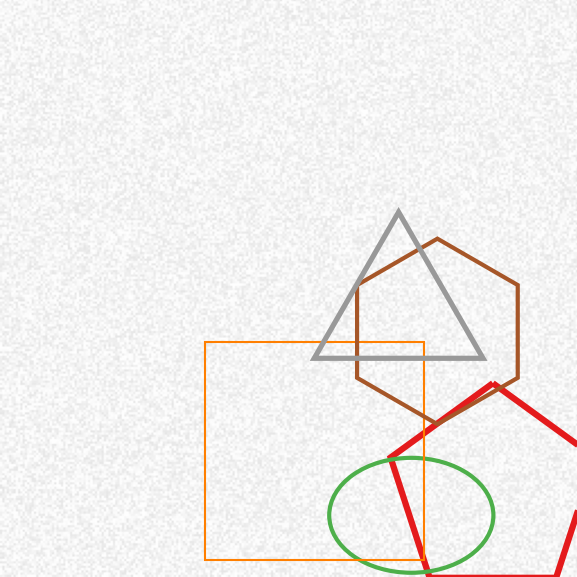[{"shape": "pentagon", "thickness": 3, "radius": 0.93, "center": [0.853, 0.149]}, {"shape": "oval", "thickness": 2, "radius": 0.71, "center": [0.712, 0.107]}, {"shape": "square", "thickness": 1, "radius": 0.95, "center": [0.545, 0.218]}, {"shape": "hexagon", "thickness": 2, "radius": 0.8, "center": [0.757, 0.425]}, {"shape": "triangle", "thickness": 2.5, "radius": 0.84, "center": [0.69, 0.463]}]